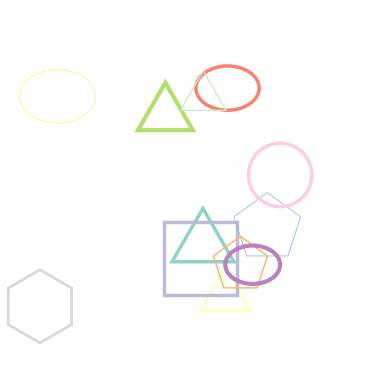[{"shape": "triangle", "thickness": 2.5, "radius": 0.46, "center": [0.527, 0.366]}, {"shape": "triangle", "thickness": 1.5, "radius": 0.38, "center": [0.586, 0.231]}, {"shape": "square", "thickness": 2.5, "radius": 0.47, "center": [0.522, 0.329]}, {"shape": "oval", "thickness": 2.5, "radius": 0.41, "center": [0.591, 0.771]}, {"shape": "pentagon", "thickness": 0.5, "radius": 0.46, "center": [0.694, 0.409]}, {"shape": "pentagon", "thickness": 1, "radius": 0.37, "center": [0.624, 0.312]}, {"shape": "triangle", "thickness": 3, "radius": 0.41, "center": [0.429, 0.703]}, {"shape": "circle", "thickness": 2.5, "radius": 0.41, "center": [0.728, 0.546]}, {"shape": "hexagon", "thickness": 2, "radius": 0.47, "center": [0.104, 0.204]}, {"shape": "oval", "thickness": 3, "radius": 0.36, "center": [0.656, 0.312]}, {"shape": "triangle", "thickness": 1, "radius": 0.34, "center": [0.528, 0.748]}, {"shape": "oval", "thickness": 0.5, "radius": 0.49, "center": [0.15, 0.75]}]